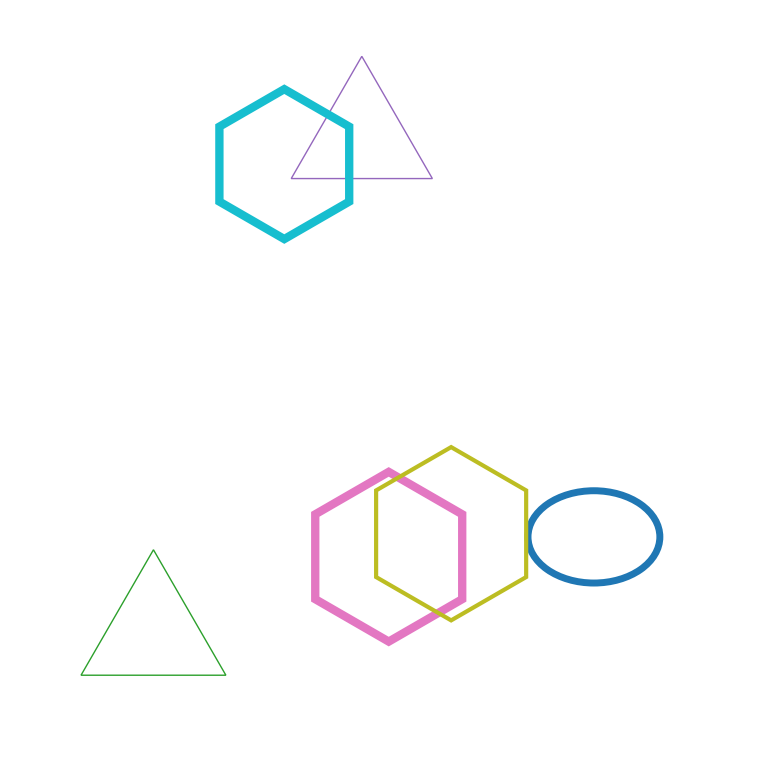[{"shape": "oval", "thickness": 2.5, "radius": 0.43, "center": [0.771, 0.303]}, {"shape": "triangle", "thickness": 0.5, "radius": 0.54, "center": [0.199, 0.177]}, {"shape": "triangle", "thickness": 0.5, "radius": 0.53, "center": [0.47, 0.821]}, {"shape": "hexagon", "thickness": 3, "radius": 0.55, "center": [0.505, 0.277]}, {"shape": "hexagon", "thickness": 1.5, "radius": 0.56, "center": [0.586, 0.307]}, {"shape": "hexagon", "thickness": 3, "radius": 0.49, "center": [0.369, 0.787]}]